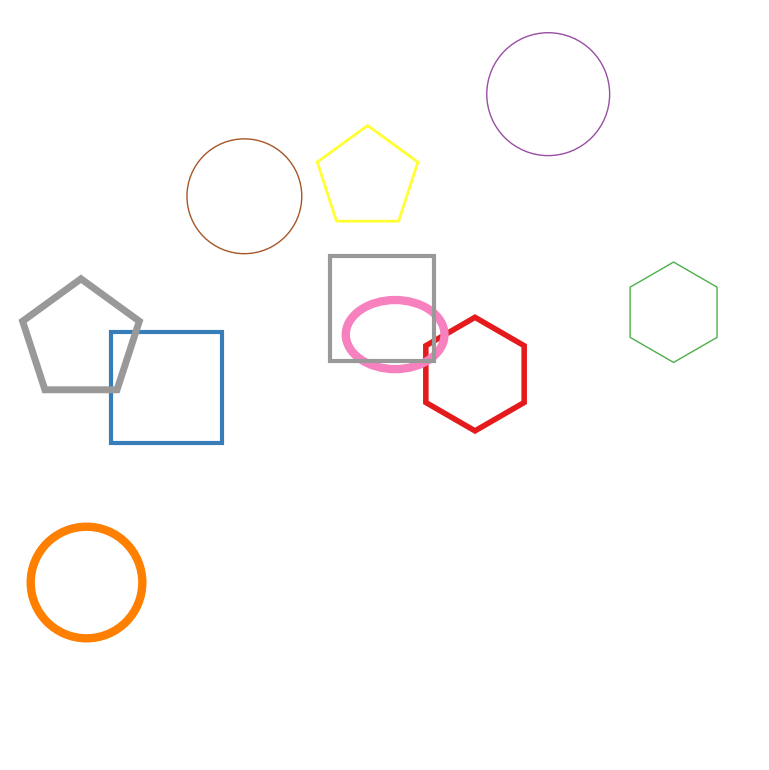[{"shape": "hexagon", "thickness": 2, "radius": 0.37, "center": [0.617, 0.514]}, {"shape": "square", "thickness": 1.5, "radius": 0.36, "center": [0.216, 0.497]}, {"shape": "hexagon", "thickness": 0.5, "radius": 0.33, "center": [0.875, 0.594]}, {"shape": "circle", "thickness": 0.5, "radius": 0.4, "center": [0.712, 0.878]}, {"shape": "circle", "thickness": 3, "radius": 0.36, "center": [0.112, 0.243]}, {"shape": "pentagon", "thickness": 1, "radius": 0.34, "center": [0.477, 0.768]}, {"shape": "circle", "thickness": 0.5, "radius": 0.37, "center": [0.317, 0.745]}, {"shape": "oval", "thickness": 3, "radius": 0.32, "center": [0.513, 0.565]}, {"shape": "square", "thickness": 1.5, "radius": 0.34, "center": [0.496, 0.6]}, {"shape": "pentagon", "thickness": 2.5, "radius": 0.4, "center": [0.105, 0.558]}]